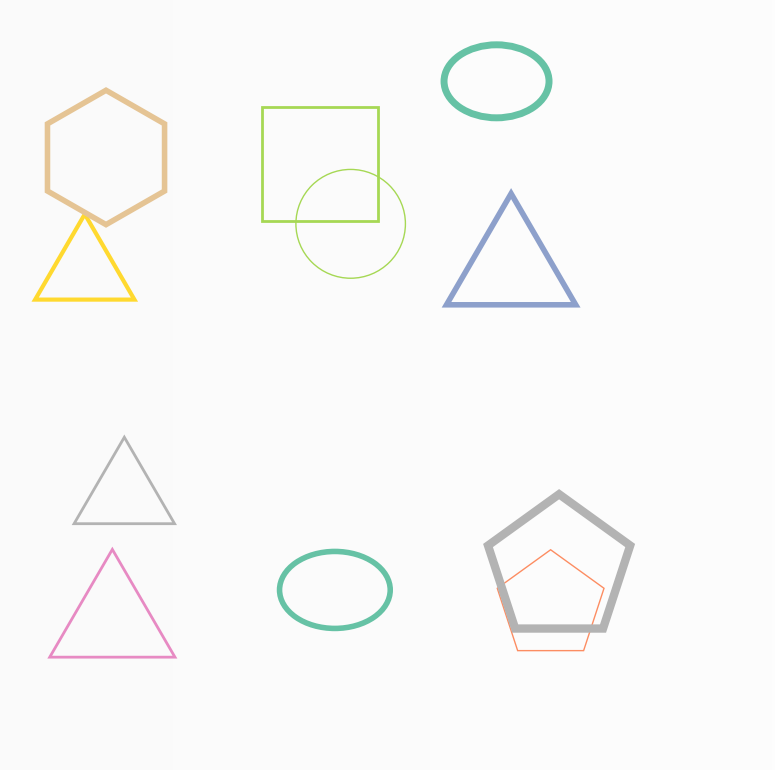[{"shape": "oval", "thickness": 2.5, "radius": 0.34, "center": [0.641, 0.894]}, {"shape": "oval", "thickness": 2, "radius": 0.36, "center": [0.432, 0.234]}, {"shape": "pentagon", "thickness": 0.5, "radius": 0.36, "center": [0.71, 0.214]}, {"shape": "triangle", "thickness": 2, "radius": 0.48, "center": [0.659, 0.652]}, {"shape": "triangle", "thickness": 1, "radius": 0.47, "center": [0.145, 0.193]}, {"shape": "circle", "thickness": 0.5, "radius": 0.35, "center": [0.452, 0.709]}, {"shape": "square", "thickness": 1, "radius": 0.37, "center": [0.413, 0.787]}, {"shape": "triangle", "thickness": 1.5, "radius": 0.37, "center": [0.109, 0.648]}, {"shape": "hexagon", "thickness": 2, "radius": 0.44, "center": [0.137, 0.796]}, {"shape": "pentagon", "thickness": 3, "radius": 0.48, "center": [0.721, 0.262]}, {"shape": "triangle", "thickness": 1, "radius": 0.37, "center": [0.16, 0.357]}]